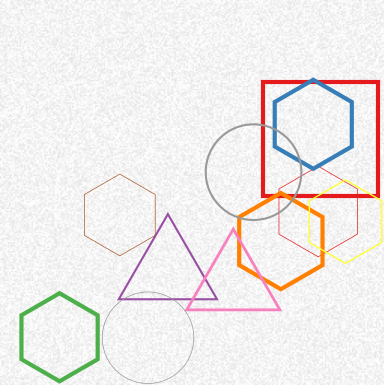[{"shape": "square", "thickness": 3, "radius": 0.75, "center": [0.833, 0.639]}, {"shape": "hexagon", "thickness": 0.5, "radius": 0.59, "center": [0.826, 0.451]}, {"shape": "hexagon", "thickness": 3, "radius": 0.58, "center": [0.814, 0.677]}, {"shape": "hexagon", "thickness": 3, "radius": 0.57, "center": [0.155, 0.124]}, {"shape": "triangle", "thickness": 1.5, "radius": 0.74, "center": [0.436, 0.296]}, {"shape": "hexagon", "thickness": 3, "radius": 0.62, "center": [0.73, 0.374]}, {"shape": "hexagon", "thickness": 1, "radius": 0.54, "center": [0.897, 0.424]}, {"shape": "hexagon", "thickness": 0.5, "radius": 0.53, "center": [0.311, 0.442]}, {"shape": "triangle", "thickness": 2, "radius": 0.7, "center": [0.606, 0.265]}, {"shape": "circle", "thickness": 0.5, "radius": 0.59, "center": [0.385, 0.123]}, {"shape": "circle", "thickness": 1.5, "radius": 0.62, "center": [0.659, 0.553]}]